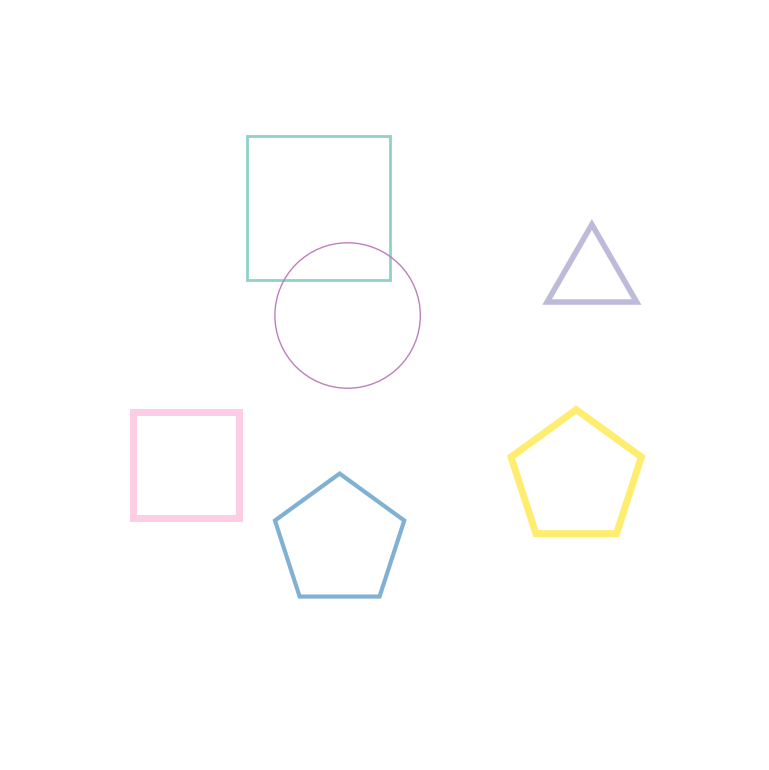[{"shape": "square", "thickness": 1, "radius": 0.47, "center": [0.414, 0.73]}, {"shape": "triangle", "thickness": 2, "radius": 0.34, "center": [0.769, 0.641]}, {"shape": "pentagon", "thickness": 1.5, "radius": 0.44, "center": [0.441, 0.297]}, {"shape": "square", "thickness": 2.5, "radius": 0.35, "center": [0.241, 0.396]}, {"shape": "circle", "thickness": 0.5, "radius": 0.47, "center": [0.451, 0.59]}, {"shape": "pentagon", "thickness": 2.5, "radius": 0.45, "center": [0.748, 0.379]}]